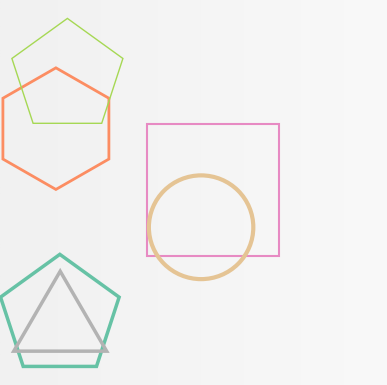[{"shape": "pentagon", "thickness": 2.5, "radius": 0.8, "center": [0.154, 0.178]}, {"shape": "hexagon", "thickness": 2, "radius": 0.79, "center": [0.144, 0.666]}, {"shape": "square", "thickness": 1.5, "radius": 0.85, "center": [0.55, 0.506]}, {"shape": "pentagon", "thickness": 1, "radius": 0.75, "center": [0.174, 0.802]}, {"shape": "circle", "thickness": 3, "radius": 0.67, "center": [0.519, 0.41]}, {"shape": "triangle", "thickness": 2.5, "radius": 0.69, "center": [0.155, 0.157]}]